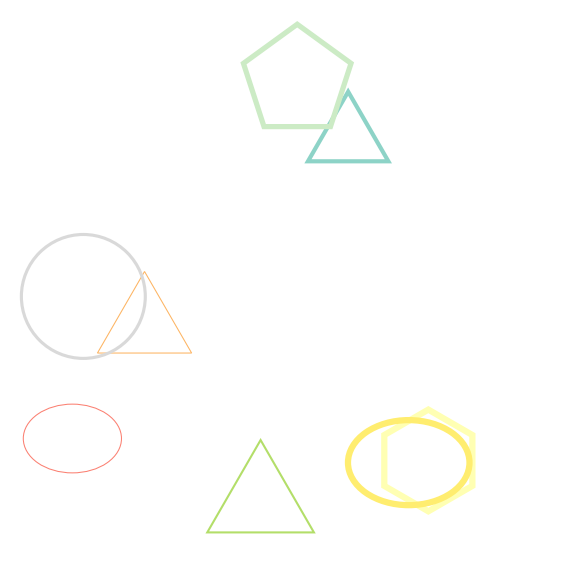[{"shape": "triangle", "thickness": 2, "radius": 0.4, "center": [0.603, 0.76]}, {"shape": "hexagon", "thickness": 3, "radius": 0.44, "center": [0.742, 0.202]}, {"shape": "oval", "thickness": 0.5, "radius": 0.43, "center": [0.125, 0.24]}, {"shape": "triangle", "thickness": 0.5, "radius": 0.47, "center": [0.25, 0.435]}, {"shape": "triangle", "thickness": 1, "radius": 0.53, "center": [0.451, 0.131]}, {"shape": "circle", "thickness": 1.5, "radius": 0.54, "center": [0.144, 0.486]}, {"shape": "pentagon", "thickness": 2.5, "radius": 0.49, "center": [0.515, 0.859]}, {"shape": "oval", "thickness": 3, "radius": 0.53, "center": [0.708, 0.198]}]